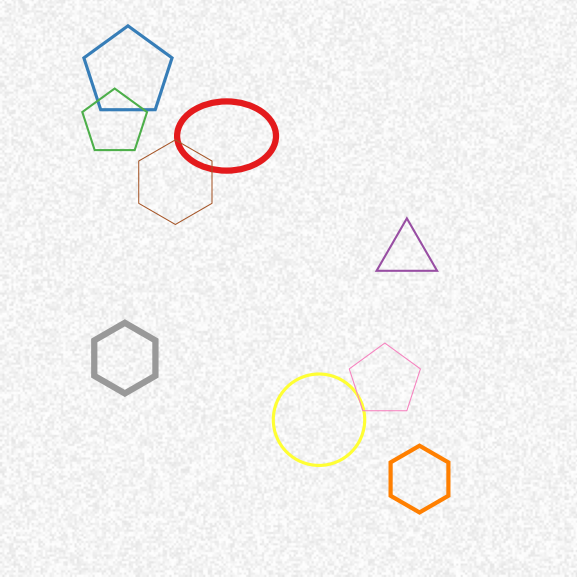[{"shape": "oval", "thickness": 3, "radius": 0.43, "center": [0.392, 0.764]}, {"shape": "pentagon", "thickness": 1.5, "radius": 0.4, "center": [0.222, 0.874]}, {"shape": "pentagon", "thickness": 1, "radius": 0.29, "center": [0.199, 0.787]}, {"shape": "triangle", "thickness": 1, "radius": 0.3, "center": [0.705, 0.56]}, {"shape": "hexagon", "thickness": 2, "radius": 0.29, "center": [0.726, 0.17]}, {"shape": "circle", "thickness": 1.5, "radius": 0.4, "center": [0.552, 0.272]}, {"shape": "hexagon", "thickness": 0.5, "radius": 0.37, "center": [0.304, 0.684]}, {"shape": "pentagon", "thickness": 0.5, "radius": 0.32, "center": [0.666, 0.34]}, {"shape": "hexagon", "thickness": 3, "radius": 0.31, "center": [0.216, 0.379]}]